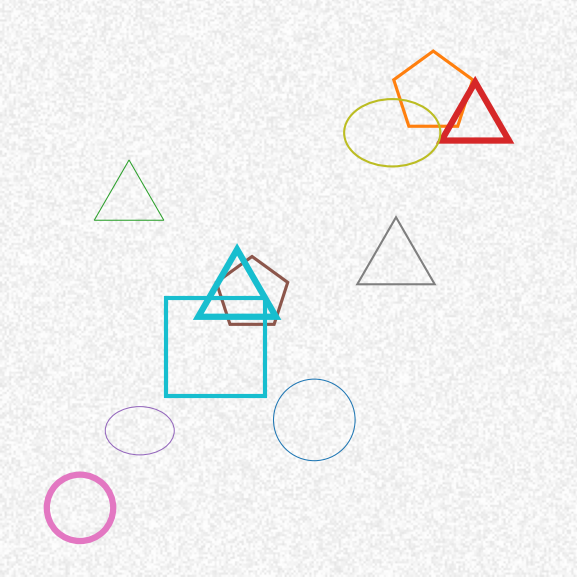[{"shape": "circle", "thickness": 0.5, "radius": 0.35, "center": [0.544, 0.272]}, {"shape": "pentagon", "thickness": 1.5, "radius": 0.36, "center": [0.75, 0.839]}, {"shape": "triangle", "thickness": 0.5, "radius": 0.35, "center": [0.223, 0.653]}, {"shape": "triangle", "thickness": 3, "radius": 0.34, "center": [0.823, 0.79]}, {"shape": "oval", "thickness": 0.5, "radius": 0.3, "center": [0.242, 0.253]}, {"shape": "pentagon", "thickness": 1.5, "radius": 0.32, "center": [0.436, 0.49]}, {"shape": "circle", "thickness": 3, "radius": 0.29, "center": [0.139, 0.12]}, {"shape": "triangle", "thickness": 1, "radius": 0.39, "center": [0.686, 0.546]}, {"shape": "oval", "thickness": 1, "radius": 0.42, "center": [0.679, 0.769]}, {"shape": "triangle", "thickness": 3, "radius": 0.39, "center": [0.411, 0.489]}, {"shape": "square", "thickness": 2, "radius": 0.42, "center": [0.373, 0.398]}]